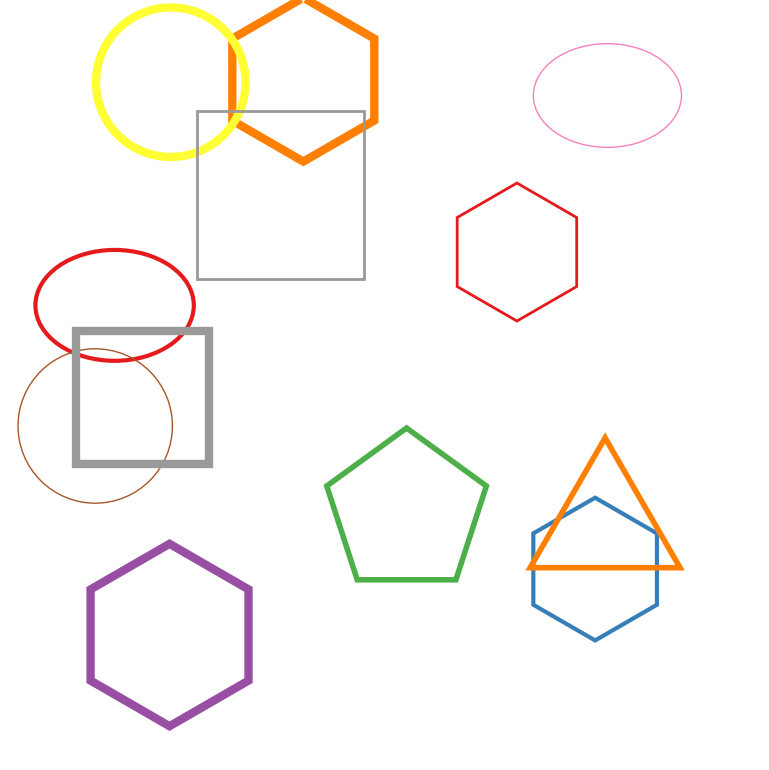[{"shape": "oval", "thickness": 1.5, "radius": 0.51, "center": [0.149, 0.603]}, {"shape": "hexagon", "thickness": 1, "radius": 0.45, "center": [0.671, 0.673]}, {"shape": "hexagon", "thickness": 1.5, "radius": 0.46, "center": [0.773, 0.261]}, {"shape": "pentagon", "thickness": 2, "radius": 0.54, "center": [0.528, 0.335]}, {"shape": "hexagon", "thickness": 3, "radius": 0.59, "center": [0.22, 0.175]}, {"shape": "triangle", "thickness": 2, "radius": 0.56, "center": [0.786, 0.319]}, {"shape": "hexagon", "thickness": 3, "radius": 0.53, "center": [0.394, 0.897]}, {"shape": "circle", "thickness": 3, "radius": 0.49, "center": [0.222, 0.893]}, {"shape": "circle", "thickness": 0.5, "radius": 0.5, "center": [0.124, 0.447]}, {"shape": "oval", "thickness": 0.5, "radius": 0.48, "center": [0.789, 0.876]}, {"shape": "square", "thickness": 1, "radius": 0.54, "center": [0.365, 0.747]}, {"shape": "square", "thickness": 3, "radius": 0.43, "center": [0.185, 0.484]}]